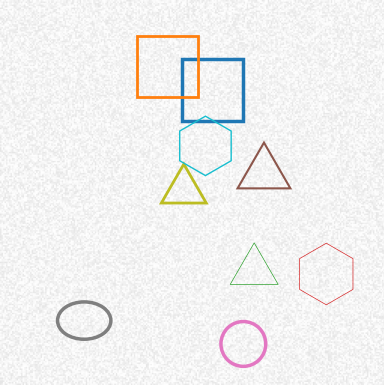[{"shape": "square", "thickness": 2.5, "radius": 0.4, "center": [0.552, 0.766]}, {"shape": "square", "thickness": 2, "radius": 0.39, "center": [0.435, 0.827]}, {"shape": "triangle", "thickness": 0.5, "radius": 0.36, "center": [0.66, 0.297]}, {"shape": "hexagon", "thickness": 0.5, "radius": 0.4, "center": [0.848, 0.288]}, {"shape": "triangle", "thickness": 1.5, "radius": 0.4, "center": [0.686, 0.55]}, {"shape": "circle", "thickness": 2.5, "radius": 0.29, "center": [0.632, 0.107]}, {"shape": "oval", "thickness": 2.5, "radius": 0.35, "center": [0.219, 0.167]}, {"shape": "triangle", "thickness": 2, "radius": 0.34, "center": [0.477, 0.506]}, {"shape": "hexagon", "thickness": 1, "radius": 0.39, "center": [0.534, 0.621]}]